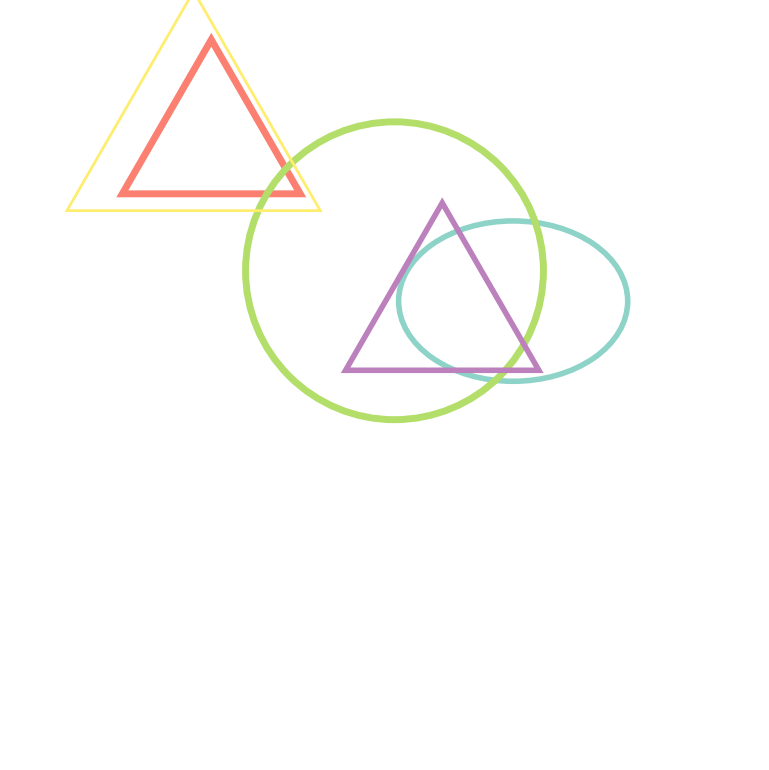[{"shape": "oval", "thickness": 2, "radius": 0.74, "center": [0.666, 0.609]}, {"shape": "triangle", "thickness": 2.5, "radius": 0.67, "center": [0.274, 0.815]}, {"shape": "circle", "thickness": 2.5, "radius": 0.97, "center": [0.512, 0.648]}, {"shape": "triangle", "thickness": 2, "radius": 0.72, "center": [0.574, 0.592]}, {"shape": "triangle", "thickness": 1, "radius": 0.95, "center": [0.251, 0.821]}]